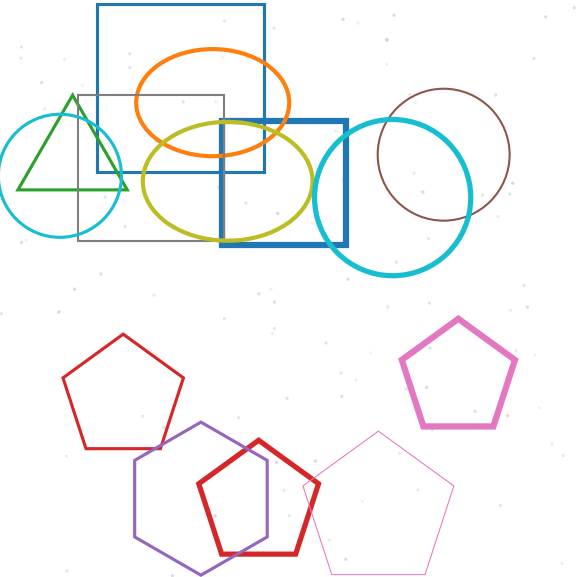[{"shape": "square", "thickness": 1.5, "radius": 0.73, "center": [0.313, 0.847]}, {"shape": "square", "thickness": 3, "radius": 0.54, "center": [0.491, 0.681]}, {"shape": "oval", "thickness": 2, "radius": 0.66, "center": [0.368, 0.821]}, {"shape": "triangle", "thickness": 1.5, "radius": 0.55, "center": [0.126, 0.725]}, {"shape": "pentagon", "thickness": 2.5, "radius": 0.55, "center": [0.448, 0.128]}, {"shape": "pentagon", "thickness": 1.5, "radius": 0.55, "center": [0.213, 0.311]}, {"shape": "hexagon", "thickness": 1.5, "radius": 0.66, "center": [0.348, 0.136]}, {"shape": "circle", "thickness": 1, "radius": 0.57, "center": [0.768, 0.731]}, {"shape": "pentagon", "thickness": 0.5, "radius": 0.69, "center": [0.655, 0.115]}, {"shape": "pentagon", "thickness": 3, "radius": 0.52, "center": [0.794, 0.344]}, {"shape": "square", "thickness": 1, "radius": 0.63, "center": [0.261, 0.708]}, {"shape": "oval", "thickness": 2, "radius": 0.73, "center": [0.394, 0.685]}, {"shape": "circle", "thickness": 1.5, "radius": 0.53, "center": [0.104, 0.695]}, {"shape": "circle", "thickness": 2.5, "radius": 0.68, "center": [0.68, 0.657]}]